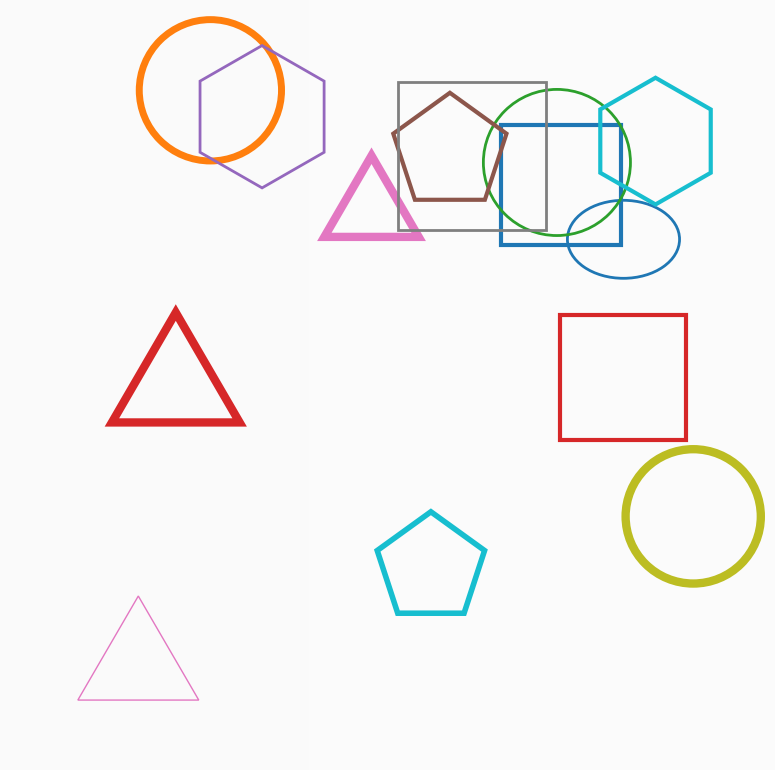[{"shape": "square", "thickness": 1.5, "radius": 0.39, "center": [0.724, 0.76]}, {"shape": "oval", "thickness": 1, "radius": 0.36, "center": [0.804, 0.689]}, {"shape": "circle", "thickness": 2.5, "radius": 0.46, "center": [0.271, 0.883]}, {"shape": "circle", "thickness": 1, "radius": 0.47, "center": [0.719, 0.789]}, {"shape": "square", "thickness": 1.5, "radius": 0.41, "center": [0.804, 0.51]}, {"shape": "triangle", "thickness": 3, "radius": 0.48, "center": [0.227, 0.499]}, {"shape": "hexagon", "thickness": 1, "radius": 0.46, "center": [0.338, 0.848]}, {"shape": "pentagon", "thickness": 1.5, "radius": 0.38, "center": [0.58, 0.803]}, {"shape": "triangle", "thickness": 0.5, "radius": 0.45, "center": [0.178, 0.136]}, {"shape": "triangle", "thickness": 3, "radius": 0.35, "center": [0.479, 0.727]}, {"shape": "square", "thickness": 1, "radius": 0.48, "center": [0.609, 0.797]}, {"shape": "circle", "thickness": 3, "radius": 0.44, "center": [0.894, 0.329]}, {"shape": "pentagon", "thickness": 2, "radius": 0.36, "center": [0.556, 0.263]}, {"shape": "hexagon", "thickness": 1.5, "radius": 0.41, "center": [0.846, 0.817]}]